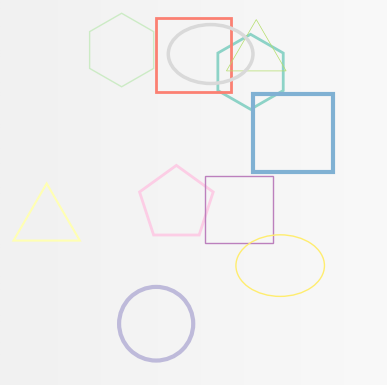[{"shape": "hexagon", "thickness": 2, "radius": 0.49, "center": [0.647, 0.813]}, {"shape": "triangle", "thickness": 1.5, "radius": 0.49, "center": [0.12, 0.425]}, {"shape": "circle", "thickness": 3, "radius": 0.48, "center": [0.403, 0.159]}, {"shape": "square", "thickness": 2, "radius": 0.48, "center": [0.5, 0.857]}, {"shape": "square", "thickness": 3, "radius": 0.51, "center": [0.756, 0.654]}, {"shape": "triangle", "thickness": 0.5, "radius": 0.44, "center": [0.661, 0.86]}, {"shape": "pentagon", "thickness": 2, "radius": 0.5, "center": [0.455, 0.47]}, {"shape": "oval", "thickness": 2.5, "radius": 0.55, "center": [0.544, 0.86]}, {"shape": "square", "thickness": 1, "radius": 0.43, "center": [0.617, 0.455]}, {"shape": "hexagon", "thickness": 1, "radius": 0.48, "center": [0.314, 0.87]}, {"shape": "oval", "thickness": 1, "radius": 0.57, "center": [0.723, 0.31]}]